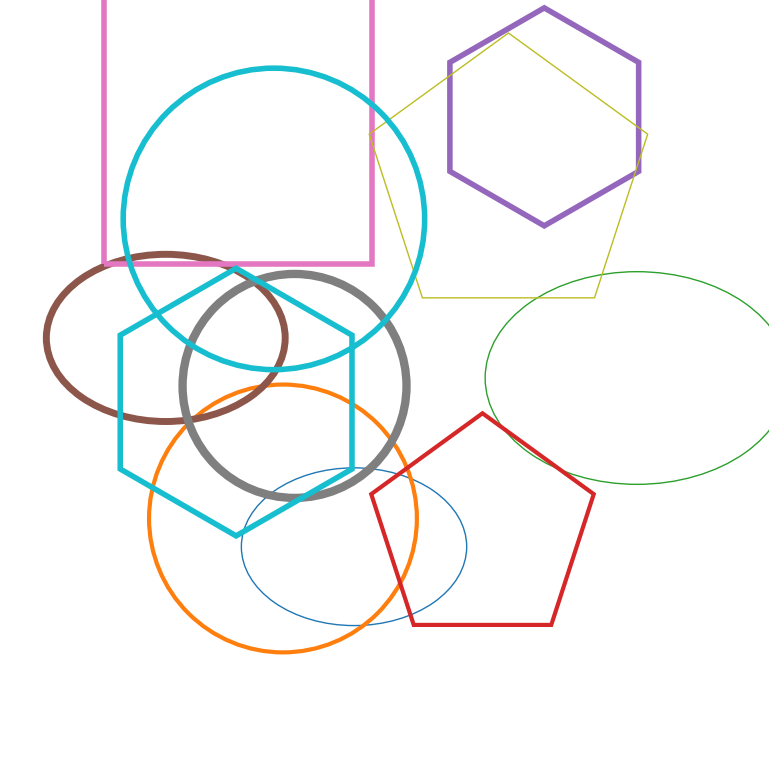[{"shape": "oval", "thickness": 0.5, "radius": 0.73, "center": [0.46, 0.29]}, {"shape": "circle", "thickness": 1.5, "radius": 0.87, "center": [0.367, 0.327]}, {"shape": "oval", "thickness": 0.5, "radius": 0.99, "center": [0.827, 0.509]}, {"shape": "pentagon", "thickness": 1.5, "radius": 0.76, "center": [0.627, 0.311]}, {"shape": "hexagon", "thickness": 2, "radius": 0.71, "center": [0.707, 0.848]}, {"shape": "oval", "thickness": 2.5, "radius": 0.78, "center": [0.215, 0.561]}, {"shape": "square", "thickness": 2, "radius": 0.87, "center": [0.309, 0.831]}, {"shape": "circle", "thickness": 3, "radius": 0.73, "center": [0.383, 0.499]}, {"shape": "pentagon", "thickness": 0.5, "radius": 0.95, "center": [0.66, 0.767]}, {"shape": "hexagon", "thickness": 2, "radius": 0.87, "center": [0.307, 0.478]}, {"shape": "circle", "thickness": 2, "radius": 0.98, "center": [0.356, 0.716]}]